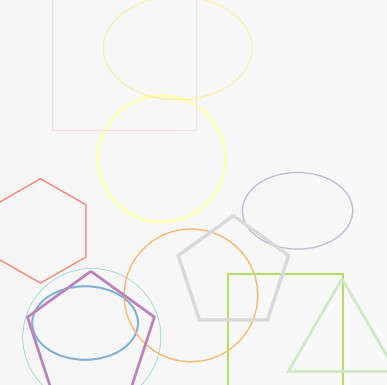[{"shape": "circle", "thickness": 0.5, "radius": 0.89, "center": [0.237, 0.125]}, {"shape": "circle", "thickness": 2, "radius": 0.82, "center": [0.417, 0.588]}, {"shape": "oval", "thickness": 1, "radius": 0.71, "center": [0.768, 0.453]}, {"shape": "hexagon", "thickness": 1, "radius": 0.68, "center": [0.104, 0.4]}, {"shape": "oval", "thickness": 1.5, "radius": 0.68, "center": [0.22, 0.161]}, {"shape": "circle", "thickness": 1, "radius": 0.86, "center": [0.493, 0.233]}, {"shape": "square", "thickness": 1.5, "radius": 0.74, "center": [0.736, 0.141]}, {"shape": "square", "thickness": 0.5, "radius": 0.93, "center": [0.321, 0.849]}, {"shape": "pentagon", "thickness": 2.5, "radius": 0.75, "center": [0.602, 0.29]}, {"shape": "pentagon", "thickness": 2, "radius": 0.86, "center": [0.235, 0.123]}, {"shape": "triangle", "thickness": 2, "radius": 0.8, "center": [0.883, 0.115]}, {"shape": "oval", "thickness": 0.5, "radius": 0.96, "center": [0.459, 0.875]}]